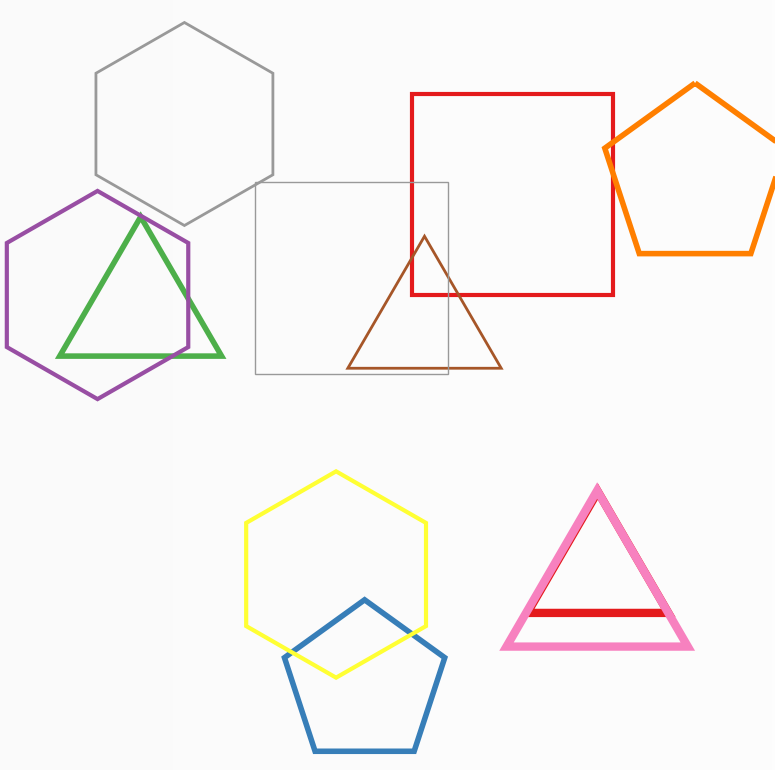[{"shape": "triangle", "thickness": 3, "radius": 0.53, "center": [0.771, 0.257]}, {"shape": "square", "thickness": 1.5, "radius": 0.65, "center": [0.661, 0.747]}, {"shape": "pentagon", "thickness": 2, "radius": 0.54, "center": [0.47, 0.112]}, {"shape": "triangle", "thickness": 2, "radius": 0.6, "center": [0.182, 0.598]}, {"shape": "hexagon", "thickness": 1.5, "radius": 0.68, "center": [0.126, 0.617]}, {"shape": "pentagon", "thickness": 2, "radius": 0.61, "center": [0.897, 0.77]}, {"shape": "hexagon", "thickness": 1.5, "radius": 0.67, "center": [0.434, 0.254]}, {"shape": "triangle", "thickness": 1, "radius": 0.57, "center": [0.548, 0.579]}, {"shape": "triangle", "thickness": 3, "radius": 0.68, "center": [0.771, 0.228]}, {"shape": "square", "thickness": 0.5, "radius": 0.62, "center": [0.454, 0.639]}, {"shape": "hexagon", "thickness": 1, "radius": 0.66, "center": [0.238, 0.839]}]